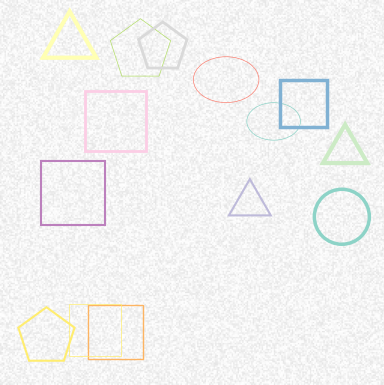[{"shape": "circle", "thickness": 2.5, "radius": 0.36, "center": [0.888, 0.437]}, {"shape": "oval", "thickness": 0.5, "radius": 0.35, "center": [0.711, 0.685]}, {"shape": "triangle", "thickness": 3, "radius": 0.4, "center": [0.181, 0.89]}, {"shape": "triangle", "thickness": 1.5, "radius": 0.31, "center": [0.649, 0.472]}, {"shape": "oval", "thickness": 0.5, "radius": 0.43, "center": [0.587, 0.793]}, {"shape": "square", "thickness": 2.5, "radius": 0.31, "center": [0.788, 0.73]}, {"shape": "square", "thickness": 1, "radius": 0.36, "center": [0.3, 0.138]}, {"shape": "pentagon", "thickness": 0.5, "radius": 0.41, "center": [0.365, 0.869]}, {"shape": "square", "thickness": 2, "radius": 0.39, "center": [0.301, 0.685]}, {"shape": "pentagon", "thickness": 2, "radius": 0.33, "center": [0.423, 0.877]}, {"shape": "square", "thickness": 1.5, "radius": 0.42, "center": [0.19, 0.499]}, {"shape": "triangle", "thickness": 3, "radius": 0.33, "center": [0.896, 0.61]}, {"shape": "pentagon", "thickness": 1.5, "radius": 0.38, "center": [0.121, 0.125]}, {"shape": "square", "thickness": 0.5, "radius": 0.34, "center": [0.247, 0.143]}]